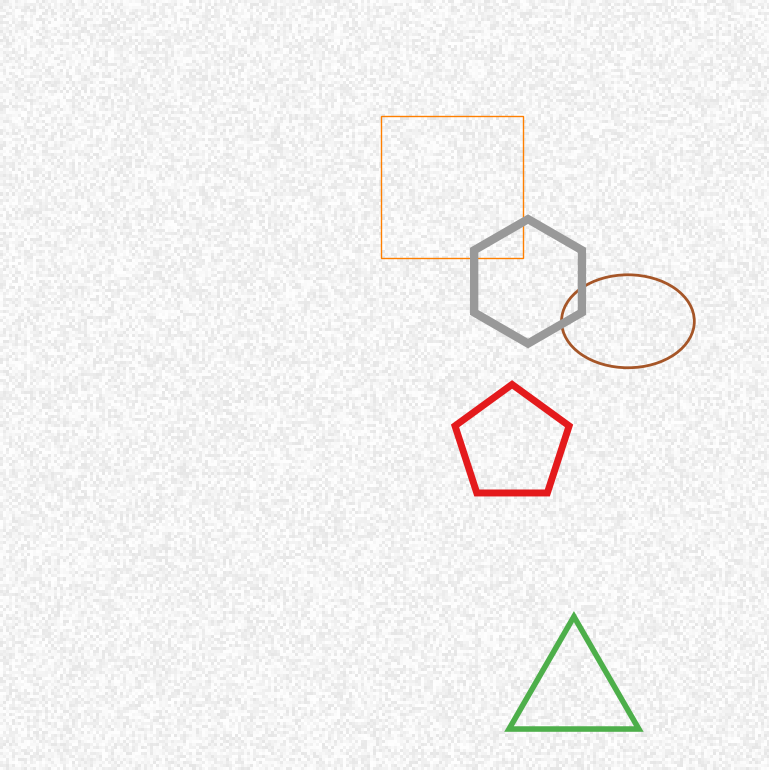[{"shape": "pentagon", "thickness": 2.5, "radius": 0.39, "center": [0.665, 0.423]}, {"shape": "triangle", "thickness": 2, "radius": 0.49, "center": [0.745, 0.102]}, {"shape": "square", "thickness": 0.5, "radius": 0.46, "center": [0.587, 0.757]}, {"shape": "oval", "thickness": 1, "radius": 0.43, "center": [0.815, 0.583]}, {"shape": "hexagon", "thickness": 3, "radius": 0.4, "center": [0.686, 0.635]}]